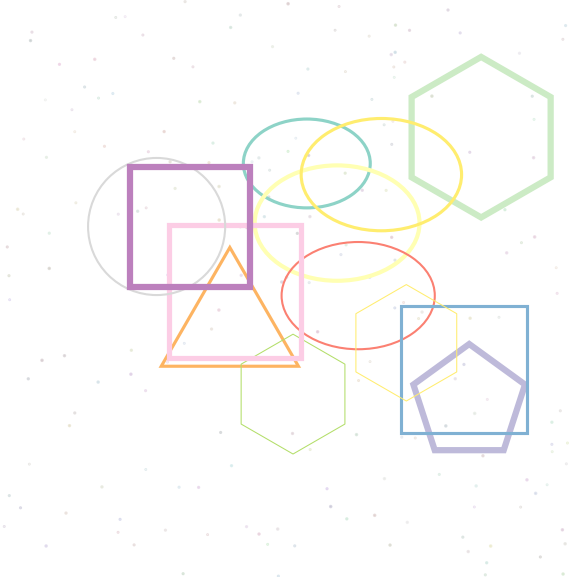[{"shape": "oval", "thickness": 1.5, "radius": 0.55, "center": [0.531, 0.716]}, {"shape": "oval", "thickness": 2, "radius": 0.71, "center": [0.584, 0.613]}, {"shape": "pentagon", "thickness": 3, "radius": 0.51, "center": [0.812, 0.302]}, {"shape": "oval", "thickness": 1, "radius": 0.66, "center": [0.62, 0.487]}, {"shape": "square", "thickness": 1.5, "radius": 0.55, "center": [0.803, 0.359]}, {"shape": "triangle", "thickness": 1.5, "radius": 0.69, "center": [0.398, 0.434]}, {"shape": "hexagon", "thickness": 0.5, "radius": 0.52, "center": [0.507, 0.317]}, {"shape": "square", "thickness": 2.5, "radius": 0.58, "center": [0.407, 0.495]}, {"shape": "circle", "thickness": 1, "radius": 0.59, "center": [0.271, 0.607]}, {"shape": "square", "thickness": 3, "radius": 0.52, "center": [0.329, 0.606]}, {"shape": "hexagon", "thickness": 3, "radius": 0.69, "center": [0.833, 0.762]}, {"shape": "hexagon", "thickness": 0.5, "radius": 0.5, "center": [0.704, 0.406]}, {"shape": "oval", "thickness": 1.5, "radius": 0.69, "center": [0.66, 0.697]}]